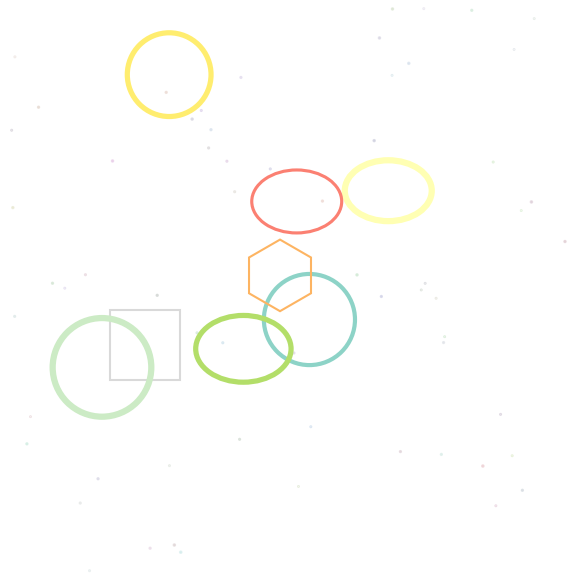[{"shape": "circle", "thickness": 2, "radius": 0.39, "center": [0.536, 0.446]}, {"shape": "oval", "thickness": 3, "radius": 0.38, "center": [0.672, 0.669]}, {"shape": "oval", "thickness": 1.5, "radius": 0.39, "center": [0.514, 0.65]}, {"shape": "hexagon", "thickness": 1, "radius": 0.31, "center": [0.485, 0.522]}, {"shape": "oval", "thickness": 2.5, "radius": 0.41, "center": [0.421, 0.395]}, {"shape": "square", "thickness": 1, "radius": 0.31, "center": [0.251, 0.402]}, {"shape": "circle", "thickness": 3, "radius": 0.43, "center": [0.177, 0.363]}, {"shape": "circle", "thickness": 2.5, "radius": 0.36, "center": [0.293, 0.87]}]